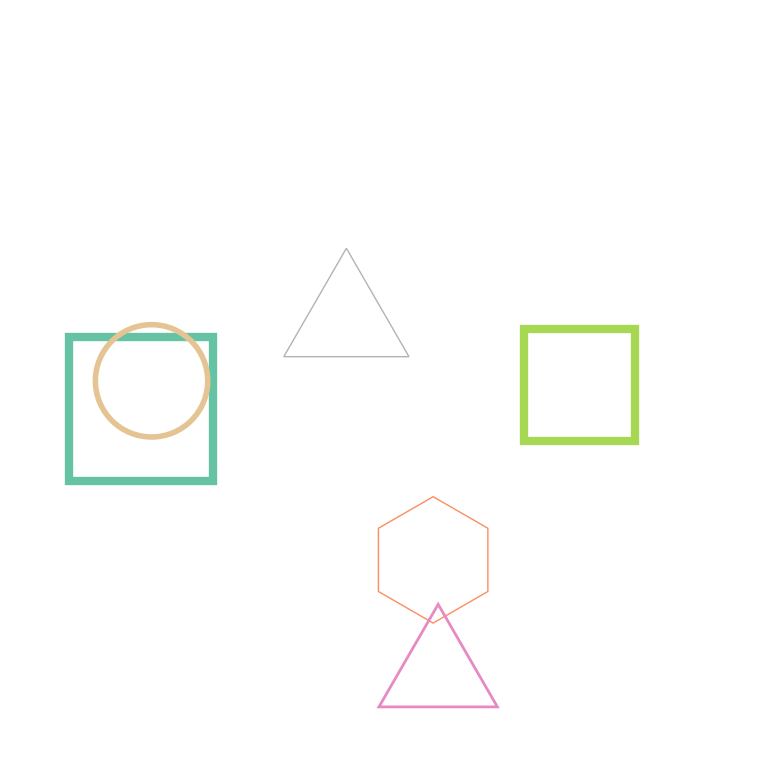[{"shape": "square", "thickness": 3, "radius": 0.47, "center": [0.183, 0.469]}, {"shape": "hexagon", "thickness": 0.5, "radius": 0.41, "center": [0.563, 0.273]}, {"shape": "triangle", "thickness": 1, "radius": 0.44, "center": [0.569, 0.126]}, {"shape": "square", "thickness": 3, "radius": 0.36, "center": [0.753, 0.5]}, {"shape": "circle", "thickness": 2, "radius": 0.36, "center": [0.197, 0.505]}, {"shape": "triangle", "thickness": 0.5, "radius": 0.47, "center": [0.45, 0.584]}]